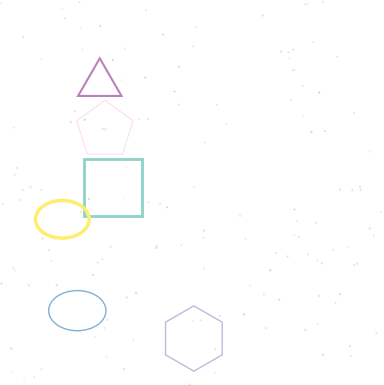[{"shape": "square", "thickness": 2, "radius": 0.37, "center": [0.294, 0.513]}, {"shape": "hexagon", "thickness": 1, "radius": 0.42, "center": [0.504, 0.121]}, {"shape": "oval", "thickness": 1, "radius": 0.37, "center": [0.201, 0.193]}, {"shape": "pentagon", "thickness": 0.5, "radius": 0.39, "center": [0.272, 0.662]}, {"shape": "triangle", "thickness": 1.5, "radius": 0.33, "center": [0.259, 0.783]}, {"shape": "oval", "thickness": 2.5, "radius": 0.35, "center": [0.162, 0.43]}]